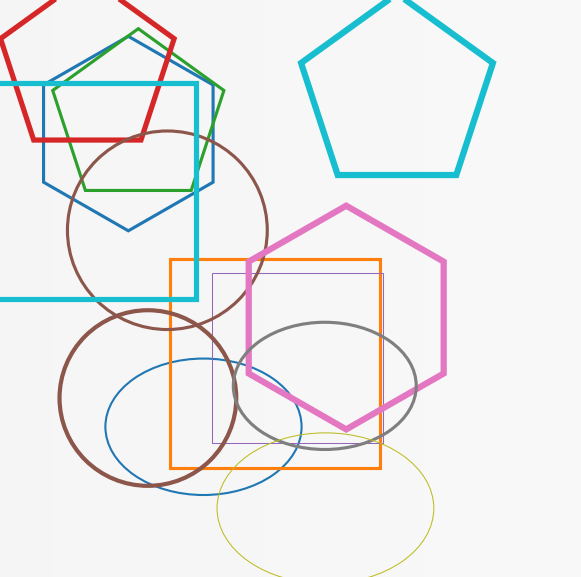[{"shape": "hexagon", "thickness": 1.5, "radius": 0.84, "center": [0.221, 0.768]}, {"shape": "oval", "thickness": 1, "radius": 0.84, "center": [0.35, 0.26]}, {"shape": "square", "thickness": 1.5, "radius": 0.9, "center": [0.473, 0.369]}, {"shape": "pentagon", "thickness": 1.5, "radius": 0.77, "center": [0.238, 0.795]}, {"shape": "pentagon", "thickness": 2.5, "radius": 0.79, "center": [0.15, 0.884]}, {"shape": "square", "thickness": 0.5, "radius": 0.74, "center": [0.512, 0.379]}, {"shape": "circle", "thickness": 1.5, "radius": 0.86, "center": [0.288, 0.6]}, {"shape": "circle", "thickness": 2, "radius": 0.76, "center": [0.254, 0.31]}, {"shape": "hexagon", "thickness": 3, "radius": 0.97, "center": [0.596, 0.449]}, {"shape": "oval", "thickness": 1.5, "radius": 0.79, "center": [0.559, 0.331]}, {"shape": "oval", "thickness": 0.5, "radius": 0.93, "center": [0.56, 0.119]}, {"shape": "square", "thickness": 2.5, "radius": 0.93, "center": [0.15, 0.669]}, {"shape": "pentagon", "thickness": 3, "radius": 0.87, "center": [0.683, 0.836]}]